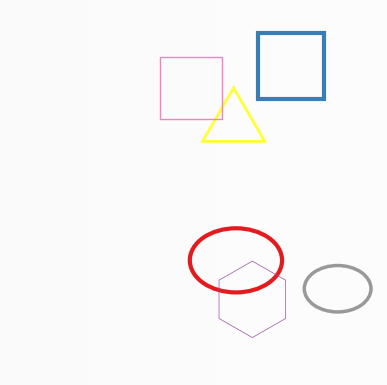[{"shape": "oval", "thickness": 3, "radius": 0.6, "center": [0.609, 0.324]}, {"shape": "square", "thickness": 3, "radius": 0.42, "center": [0.751, 0.829]}, {"shape": "hexagon", "thickness": 0.5, "radius": 0.5, "center": [0.651, 0.223]}, {"shape": "triangle", "thickness": 2, "radius": 0.46, "center": [0.603, 0.679]}, {"shape": "square", "thickness": 1, "radius": 0.4, "center": [0.493, 0.772]}, {"shape": "oval", "thickness": 2.5, "radius": 0.43, "center": [0.871, 0.25]}]